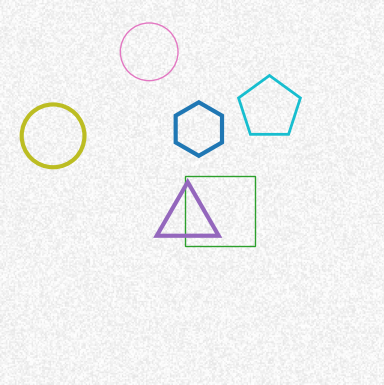[{"shape": "hexagon", "thickness": 3, "radius": 0.35, "center": [0.516, 0.665]}, {"shape": "square", "thickness": 1, "radius": 0.46, "center": [0.571, 0.452]}, {"shape": "triangle", "thickness": 3, "radius": 0.46, "center": [0.488, 0.434]}, {"shape": "circle", "thickness": 1, "radius": 0.37, "center": [0.387, 0.865]}, {"shape": "circle", "thickness": 3, "radius": 0.41, "center": [0.138, 0.647]}, {"shape": "pentagon", "thickness": 2, "radius": 0.42, "center": [0.7, 0.719]}]